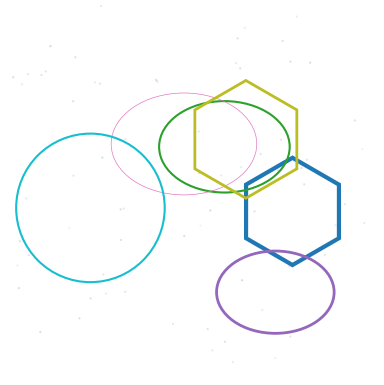[{"shape": "hexagon", "thickness": 3, "radius": 0.7, "center": [0.76, 0.451]}, {"shape": "oval", "thickness": 1.5, "radius": 0.85, "center": [0.583, 0.619]}, {"shape": "oval", "thickness": 2, "radius": 0.76, "center": [0.715, 0.241]}, {"shape": "oval", "thickness": 0.5, "radius": 0.95, "center": [0.478, 0.626]}, {"shape": "hexagon", "thickness": 2, "radius": 0.76, "center": [0.639, 0.638]}, {"shape": "circle", "thickness": 1.5, "radius": 0.96, "center": [0.235, 0.46]}]